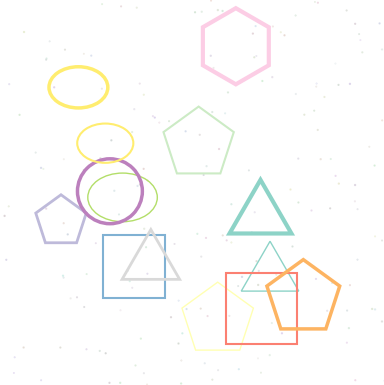[{"shape": "triangle", "thickness": 1, "radius": 0.43, "center": [0.701, 0.287]}, {"shape": "triangle", "thickness": 3, "radius": 0.46, "center": [0.677, 0.44]}, {"shape": "pentagon", "thickness": 1, "radius": 0.49, "center": [0.565, 0.17]}, {"shape": "pentagon", "thickness": 2, "radius": 0.34, "center": [0.158, 0.425]}, {"shape": "square", "thickness": 1.5, "radius": 0.46, "center": [0.679, 0.198]}, {"shape": "square", "thickness": 1.5, "radius": 0.41, "center": [0.348, 0.308]}, {"shape": "pentagon", "thickness": 2.5, "radius": 0.5, "center": [0.788, 0.226]}, {"shape": "oval", "thickness": 1, "radius": 0.45, "center": [0.318, 0.487]}, {"shape": "hexagon", "thickness": 3, "radius": 0.49, "center": [0.613, 0.88]}, {"shape": "triangle", "thickness": 2, "radius": 0.43, "center": [0.392, 0.318]}, {"shape": "circle", "thickness": 2.5, "radius": 0.42, "center": [0.286, 0.503]}, {"shape": "pentagon", "thickness": 1.5, "radius": 0.48, "center": [0.516, 0.627]}, {"shape": "oval", "thickness": 2.5, "radius": 0.38, "center": [0.204, 0.773]}, {"shape": "oval", "thickness": 1.5, "radius": 0.36, "center": [0.273, 0.628]}]